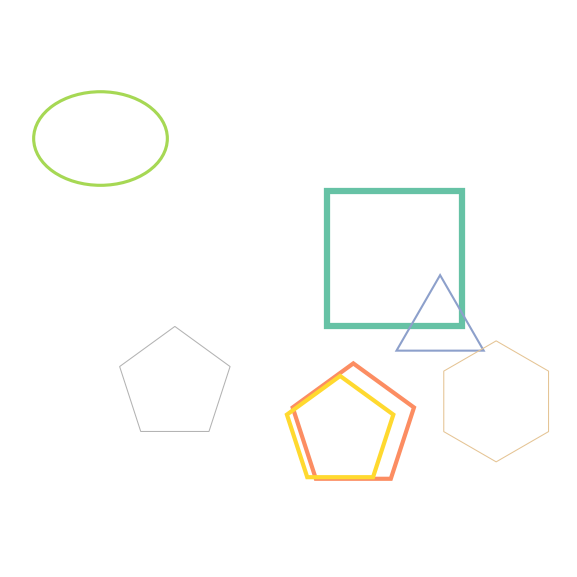[{"shape": "square", "thickness": 3, "radius": 0.58, "center": [0.683, 0.552]}, {"shape": "pentagon", "thickness": 2, "radius": 0.55, "center": [0.612, 0.259]}, {"shape": "triangle", "thickness": 1, "radius": 0.44, "center": [0.762, 0.436]}, {"shape": "oval", "thickness": 1.5, "radius": 0.58, "center": [0.174, 0.759]}, {"shape": "pentagon", "thickness": 2, "radius": 0.48, "center": [0.589, 0.251]}, {"shape": "hexagon", "thickness": 0.5, "radius": 0.52, "center": [0.859, 0.304]}, {"shape": "pentagon", "thickness": 0.5, "radius": 0.5, "center": [0.303, 0.333]}]